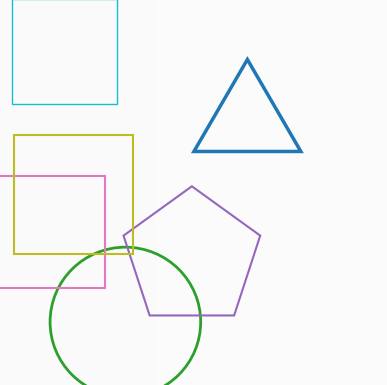[{"shape": "triangle", "thickness": 2.5, "radius": 0.8, "center": [0.638, 0.686]}, {"shape": "circle", "thickness": 2, "radius": 0.97, "center": [0.324, 0.164]}, {"shape": "pentagon", "thickness": 1.5, "radius": 0.93, "center": [0.495, 0.331]}, {"shape": "square", "thickness": 1.5, "radius": 0.73, "center": [0.123, 0.397]}, {"shape": "square", "thickness": 1.5, "radius": 0.77, "center": [0.19, 0.495]}, {"shape": "square", "thickness": 1, "radius": 0.68, "center": [0.166, 0.866]}]